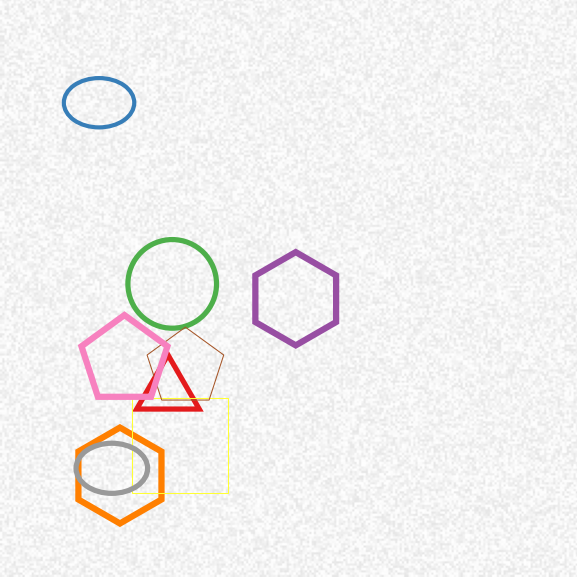[{"shape": "triangle", "thickness": 2.5, "radius": 0.31, "center": [0.291, 0.322]}, {"shape": "oval", "thickness": 2, "radius": 0.3, "center": [0.172, 0.821]}, {"shape": "circle", "thickness": 2.5, "radius": 0.38, "center": [0.298, 0.508]}, {"shape": "hexagon", "thickness": 3, "radius": 0.4, "center": [0.512, 0.482]}, {"shape": "hexagon", "thickness": 3, "radius": 0.42, "center": [0.208, 0.176]}, {"shape": "square", "thickness": 0.5, "radius": 0.41, "center": [0.312, 0.228]}, {"shape": "pentagon", "thickness": 0.5, "radius": 0.35, "center": [0.321, 0.363]}, {"shape": "pentagon", "thickness": 3, "radius": 0.39, "center": [0.215, 0.375]}, {"shape": "oval", "thickness": 2.5, "radius": 0.31, "center": [0.194, 0.188]}]